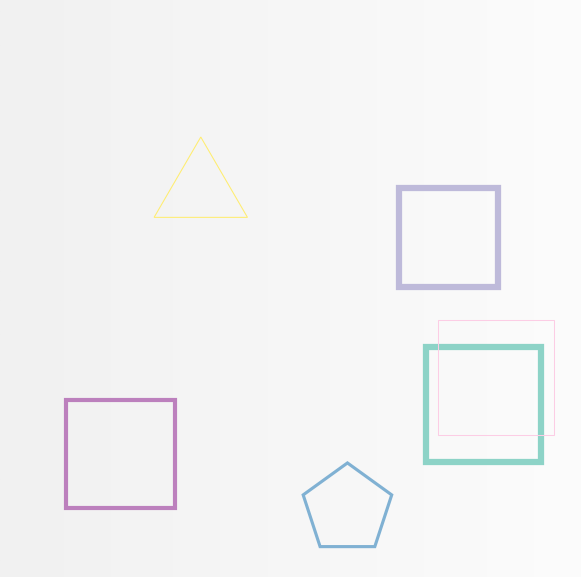[{"shape": "square", "thickness": 3, "radius": 0.5, "center": [0.832, 0.299]}, {"shape": "square", "thickness": 3, "radius": 0.43, "center": [0.772, 0.588]}, {"shape": "pentagon", "thickness": 1.5, "radius": 0.4, "center": [0.598, 0.117]}, {"shape": "square", "thickness": 0.5, "radius": 0.5, "center": [0.854, 0.345]}, {"shape": "square", "thickness": 2, "radius": 0.47, "center": [0.207, 0.213]}, {"shape": "triangle", "thickness": 0.5, "radius": 0.46, "center": [0.345, 0.669]}]